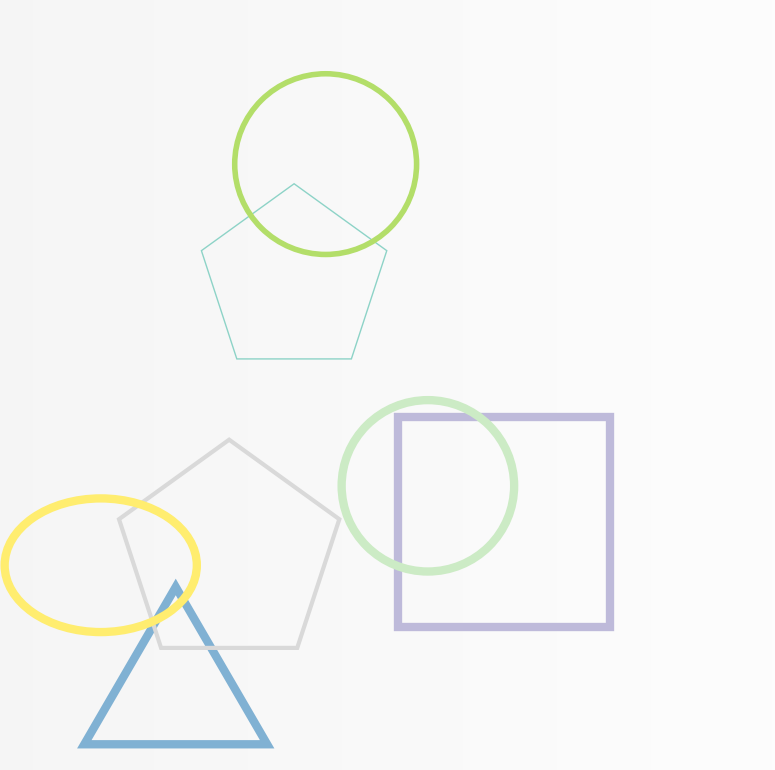[{"shape": "pentagon", "thickness": 0.5, "radius": 0.63, "center": [0.379, 0.636]}, {"shape": "square", "thickness": 3, "radius": 0.68, "center": [0.65, 0.322]}, {"shape": "triangle", "thickness": 3, "radius": 0.68, "center": [0.227, 0.102]}, {"shape": "circle", "thickness": 2, "radius": 0.59, "center": [0.42, 0.787]}, {"shape": "pentagon", "thickness": 1.5, "radius": 0.75, "center": [0.296, 0.28]}, {"shape": "circle", "thickness": 3, "radius": 0.56, "center": [0.552, 0.369]}, {"shape": "oval", "thickness": 3, "radius": 0.62, "center": [0.13, 0.266]}]